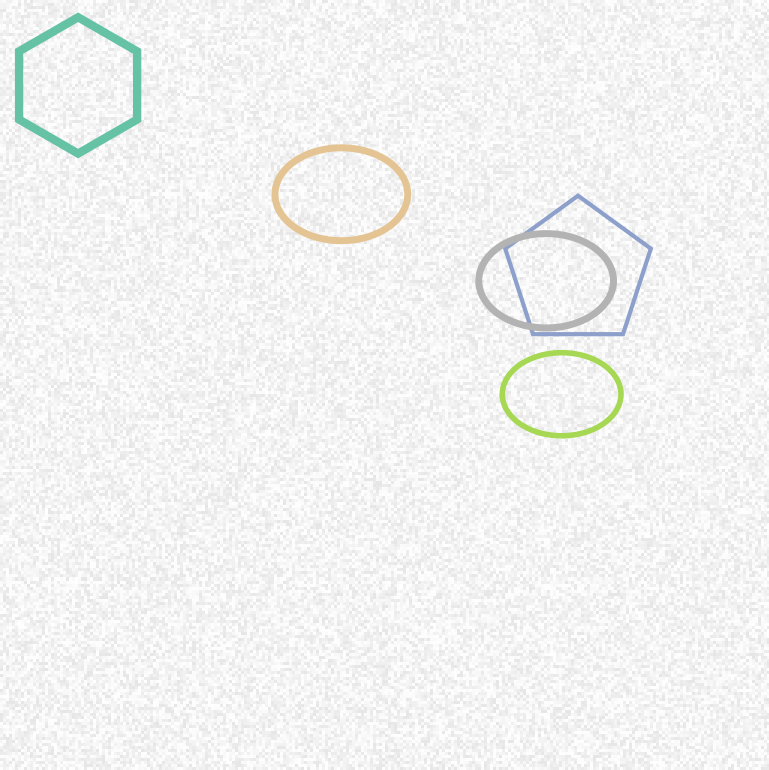[{"shape": "hexagon", "thickness": 3, "radius": 0.44, "center": [0.101, 0.889]}, {"shape": "pentagon", "thickness": 1.5, "radius": 0.5, "center": [0.751, 0.646]}, {"shape": "oval", "thickness": 2, "radius": 0.39, "center": [0.729, 0.488]}, {"shape": "oval", "thickness": 2.5, "radius": 0.43, "center": [0.443, 0.748]}, {"shape": "oval", "thickness": 2.5, "radius": 0.44, "center": [0.709, 0.635]}]